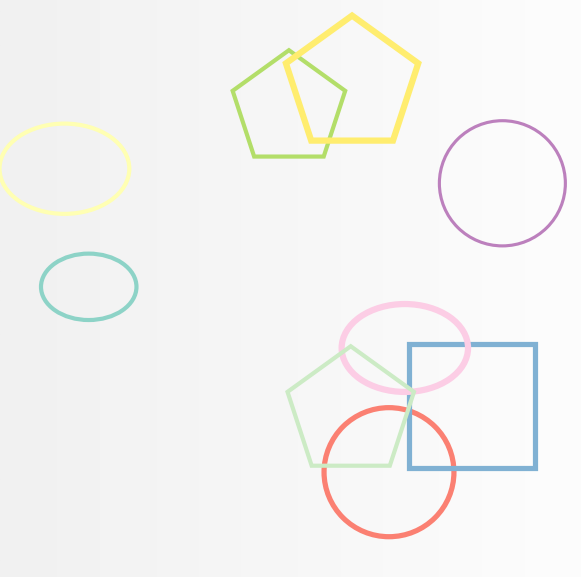[{"shape": "oval", "thickness": 2, "radius": 0.41, "center": [0.153, 0.502]}, {"shape": "oval", "thickness": 2, "radius": 0.56, "center": [0.111, 0.707]}, {"shape": "circle", "thickness": 2.5, "radius": 0.56, "center": [0.669, 0.182]}, {"shape": "square", "thickness": 2.5, "radius": 0.54, "center": [0.812, 0.296]}, {"shape": "pentagon", "thickness": 2, "radius": 0.51, "center": [0.497, 0.81]}, {"shape": "oval", "thickness": 3, "radius": 0.54, "center": [0.696, 0.397]}, {"shape": "circle", "thickness": 1.5, "radius": 0.54, "center": [0.864, 0.682]}, {"shape": "pentagon", "thickness": 2, "radius": 0.57, "center": [0.603, 0.285]}, {"shape": "pentagon", "thickness": 3, "radius": 0.6, "center": [0.606, 0.852]}]